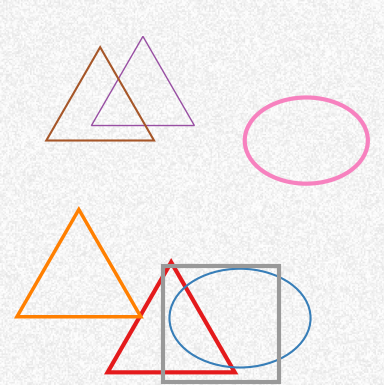[{"shape": "triangle", "thickness": 3, "radius": 0.95, "center": [0.445, 0.128]}, {"shape": "oval", "thickness": 1.5, "radius": 0.92, "center": [0.623, 0.174]}, {"shape": "triangle", "thickness": 1, "radius": 0.77, "center": [0.371, 0.751]}, {"shape": "triangle", "thickness": 2.5, "radius": 0.93, "center": [0.205, 0.27]}, {"shape": "triangle", "thickness": 1.5, "radius": 0.81, "center": [0.26, 0.716]}, {"shape": "oval", "thickness": 3, "radius": 0.8, "center": [0.796, 0.635]}, {"shape": "square", "thickness": 3, "radius": 0.75, "center": [0.574, 0.158]}]